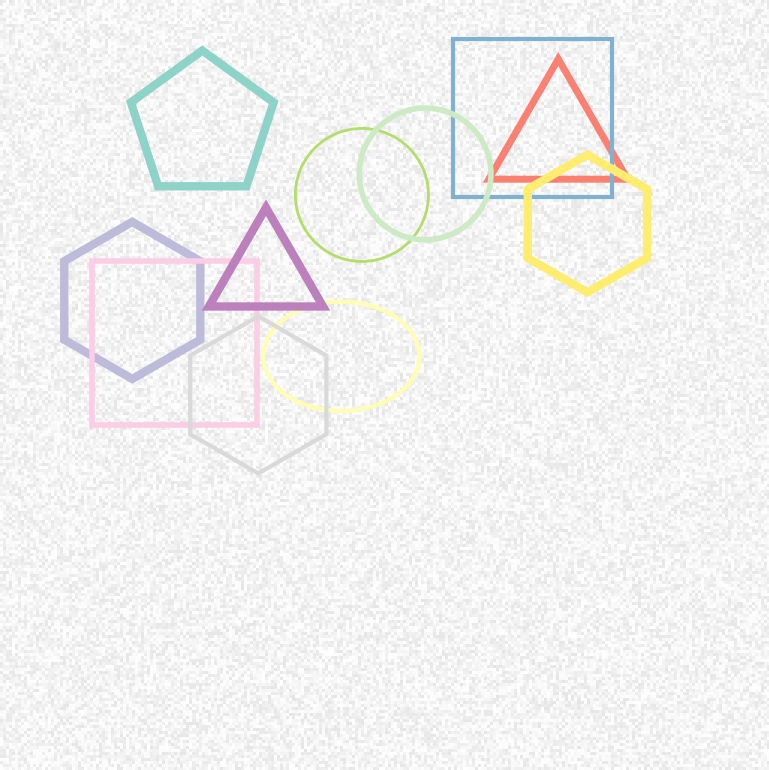[{"shape": "pentagon", "thickness": 3, "radius": 0.49, "center": [0.263, 0.837]}, {"shape": "oval", "thickness": 1.5, "radius": 0.51, "center": [0.443, 0.537]}, {"shape": "hexagon", "thickness": 3, "radius": 0.51, "center": [0.172, 0.61]}, {"shape": "triangle", "thickness": 2.5, "radius": 0.52, "center": [0.725, 0.819]}, {"shape": "square", "thickness": 1.5, "radius": 0.51, "center": [0.692, 0.847]}, {"shape": "circle", "thickness": 1, "radius": 0.43, "center": [0.47, 0.747]}, {"shape": "square", "thickness": 2, "radius": 0.53, "center": [0.227, 0.555]}, {"shape": "hexagon", "thickness": 1.5, "radius": 0.51, "center": [0.335, 0.487]}, {"shape": "triangle", "thickness": 3, "radius": 0.43, "center": [0.345, 0.645]}, {"shape": "circle", "thickness": 2, "radius": 0.43, "center": [0.552, 0.774]}, {"shape": "hexagon", "thickness": 3, "radius": 0.45, "center": [0.763, 0.71]}]